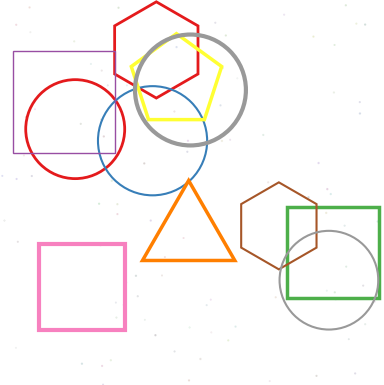[{"shape": "hexagon", "thickness": 2, "radius": 0.62, "center": [0.406, 0.87]}, {"shape": "circle", "thickness": 2, "radius": 0.64, "center": [0.195, 0.665]}, {"shape": "circle", "thickness": 1.5, "radius": 0.71, "center": [0.396, 0.634]}, {"shape": "square", "thickness": 2.5, "radius": 0.59, "center": [0.864, 0.344]}, {"shape": "square", "thickness": 1, "radius": 0.66, "center": [0.167, 0.735]}, {"shape": "triangle", "thickness": 2.5, "radius": 0.69, "center": [0.49, 0.393]}, {"shape": "pentagon", "thickness": 2.5, "radius": 0.62, "center": [0.458, 0.789]}, {"shape": "hexagon", "thickness": 1.5, "radius": 0.56, "center": [0.724, 0.413]}, {"shape": "square", "thickness": 3, "radius": 0.56, "center": [0.212, 0.254]}, {"shape": "circle", "thickness": 1.5, "radius": 0.64, "center": [0.854, 0.272]}, {"shape": "circle", "thickness": 3, "radius": 0.72, "center": [0.495, 0.766]}]